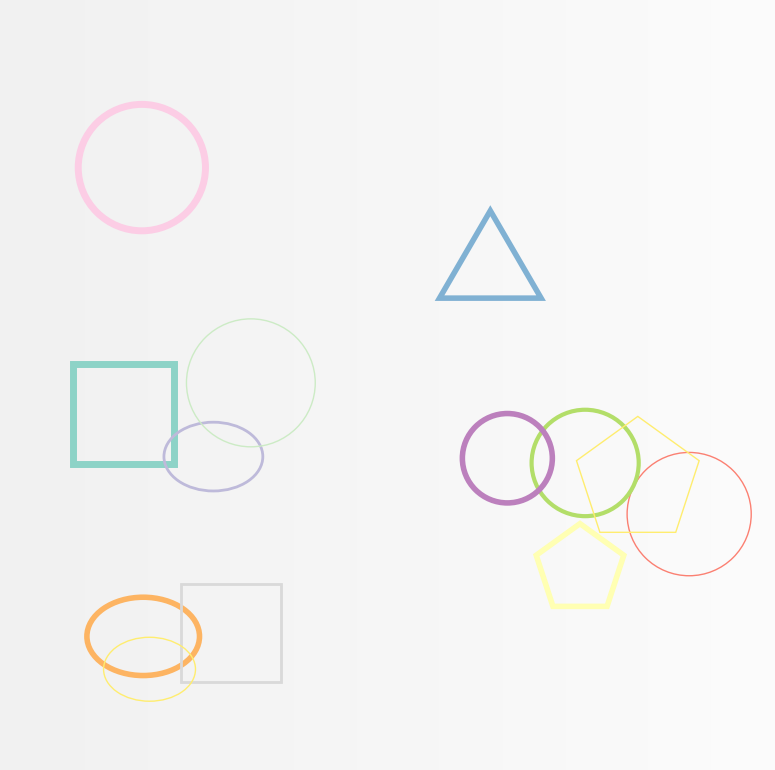[{"shape": "square", "thickness": 2.5, "radius": 0.33, "center": [0.16, 0.462]}, {"shape": "pentagon", "thickness": 2, "radius": 0.3, "center": [0.748, 0.261]}, {"shape": "oval", "thickness": 1, "radius": 0.32, "center": [0.275, 0.407]}, {"shape": "circle", "thickness": 0.5, "radius": 0.4, "center": [0.889, 0.332]}, {"shape": "triangle", "thickness": 2, "radius": 0.38, "center": [0.633, 0.651]}, {"shape": "oval", "thickness": 2, "radius": 0.36, "center": [0.185, 0.174]}, {"shape": "circle", "thickness": 1.5, "radius": 0.35, "center": [0.755, 0.399]}, {"shape": "circle", "thickness": 2.5, "radius": 0.41, "center": [0.183, 0.782]}, {"shape": "square", "thickness": 1, "radius": 0.32, "center": [0.298, 0.178]}, {"shape": "circle", "thickness": 2, "radius": 0.29, "center": [0.655, 0.405]}, {"shape": "circle", "thickness": 0.5, "radius": 0.42, "center": [0.324, 0.503]}, {"shape": "pentagon", "thickness": 0.5, "radius": 0.42, "center": [0.823, 0.376]}, {"shape": "oval", "thickness": 0.5, "radius": 0.3, "center": [0.193, 0.131]}]